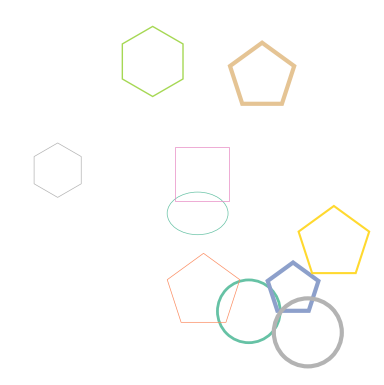[{"shape": "circle", "thickness": 2, "radius": 0.41, "center": [0.646, 0.191]}, {"shape": "oval", "thickness": 0.5, "radius": 0.4, "center": [0.513, 0.446]}, {"shape": "pentagon", "thickness": 0.5, "radius": 0.5, "center": [0.529, 0.243]}, {"shape": "pentagon", "thickness": 3, "radius": 0.35, "center": [0.761, 0.249]}, {"shape": "square", "thickness": 0.5, "radius": 0.35, "center": [0.524, 0.547]}, {"shape": "hexagon", "thickness": 1, "radius": 0.45, "center": [0.397, 0.84]}, {"shape": "pentagon", "thickness": 1.5, "radius": 0.48, "center": [0.867, 0.369]}, {"shape": "pentagon", "thickness": 3, "radius": 0.44, "center": [0.681, 0.801]}, {"shape": "circle", "thickness": 3, "radius": 0.44, "center": [0.8, 0.137]}, {"shape": "hexagon", "thickness": 0.5, "radius": 0.35, "center": [0.15, 0.558]}]